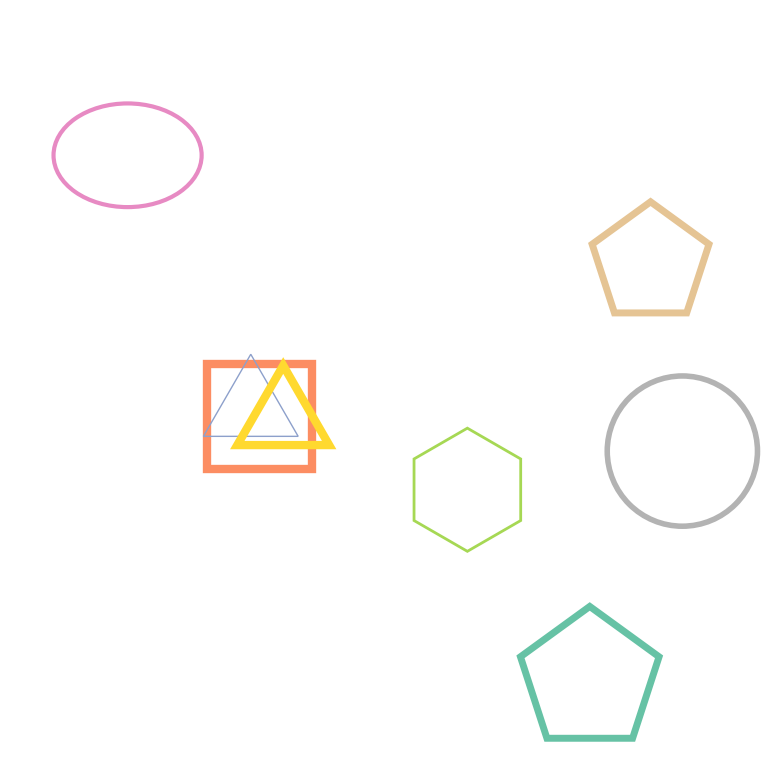[{"shape": "pentagon", "thickness": 2.5, "radius": 0.47, "center": [0.766, 0.118]}, {"shape": "square", "thickness": 3, "radius": 0.34, "center": [0.337, 0.459]}, {"shape": "triangle", "thickness": 0.5, "radius": 0.36, "center": [0.326, 0.469]}, {"shape": "oval", "thickness": 1.5, "radius": 0.48, "center": [0.166, 0.798]}, {"shape": "hexagon", "thickness": 1, "radius": 0.4, "center": [0.607, 0.364]}, {"shape": "triangle", "thickness": 3, "radius": 0.34, "center": [0.368, 0.456]}, {"shape": "pentagon", "thickness": 2.5, "radius": 0.4, "center": [0.845, 0.658]}, {"shape": "circle", "thickness": 2, "radius": 0.49, "center": [0.886, 0.414]}]